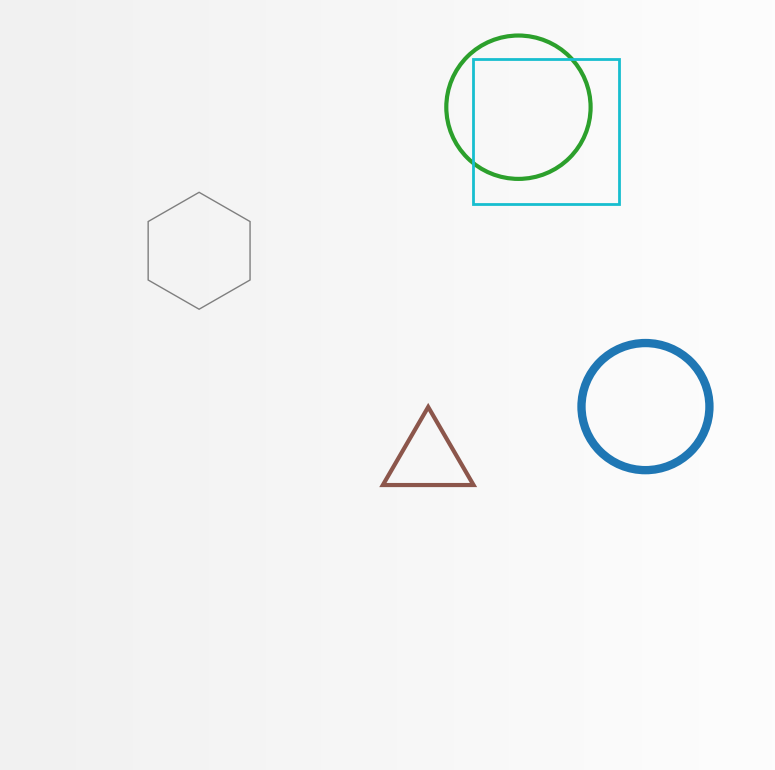[{"shape": "circle", "thickness": 3, "radius": 0.41, "center": [0.833, 0.472]}, {"shape": "circle", "thickness": 1.5, "radius": 0.47, "center": [0.669, 0.861]}, {"shape": "triangle", "thickness": 1.5, "radius": 0.34, "center": [0.553, 0.404]}, {"shape": "hexagon", "thickness": 0.5, "radius": 0.38, "center": [0.257, 0.674]}, {"shape": "square", "thickness": 1, "radius": 0.47, "center": [0.704, 0.829]}]